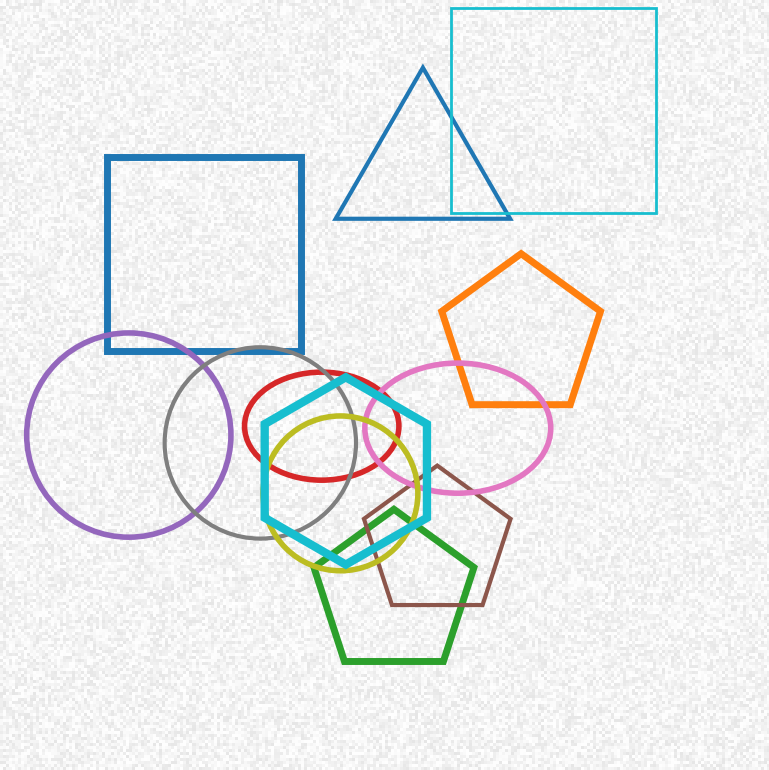[{"shape": "square", "thickness": 2.5, "radius": 0.63, "center": [0.265, 0.67]}, {"shape": "triangle", "thickness": 1.5, "radius": 0.65, "center": [0.549, 0.781]}, {"shape": "pentagon", "thickness": 2.5, "radius": 0.54, "center": [0.677, 0.562]}, {"shape": "pentagon", "thickness": 2.5, "radius": 0.55, "center": [0.512, 0.229]}, {"shape": "oval", "thickness": 2, "radius": 0.5, "center": [0.418, 0.447]}, {"shape": "circle", "thickness": 2, "radius": 0.66, "center": [0.167, 0.435]}, {"shape": "pentagon", "thickness": 1.5, "radius": 0.5, "center": [0.568, 0.295]}, {"shape": "oval", "thickness": 2, "radius": 0.6, "center": [0.595, 0.444]}, {"shape": "circle", "thickness": 1.5, "radius": 0.62, "center": [0.338, 0.425]}, {"shape": "circle", "thickness": 2, "radius": 0.5, "center": [0.442, 0.359]}, {"shape": "square", "thickness": 1, "radius": 0.66, "center": [0.719, 0.857]}, {"shape": "hexagon", "thickness": 3, "radius": 0.61, "center": [0.449, 0.388]}]